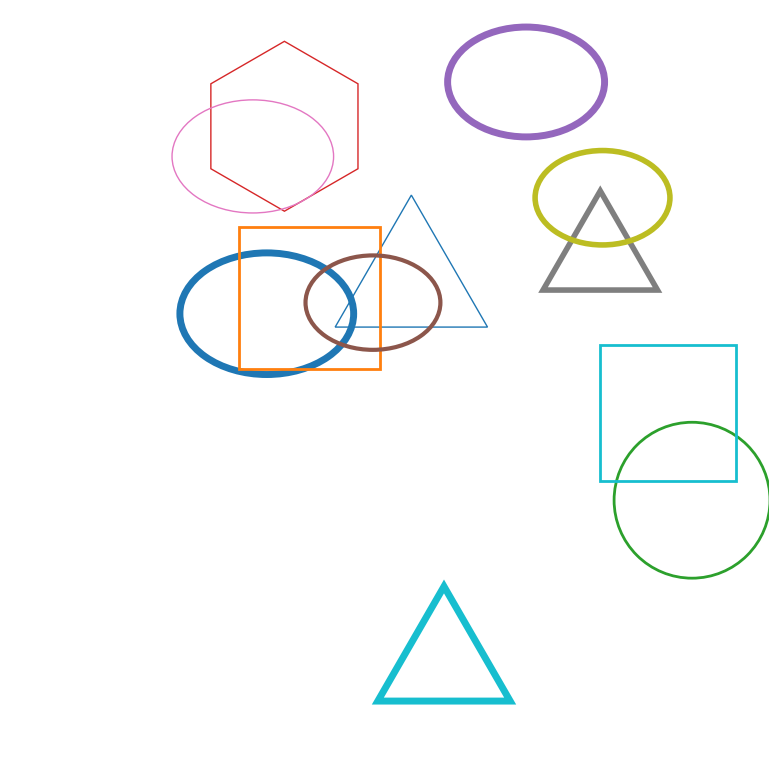[{"shape": "oval", "thickness": 2.5, "radius": 0.56, "center": [0.346, 0.593]}, {"shape": "triangle", "thickness": 0.5, "radius": 0.57, "center": [0.534, 0.632]}, {"shape": "square", "thickness": 1, "radius": 0.46, "center": [0.402, 0.613]}, {"shape": "circle", "thickness": 1, "radius": 0.51, "center": [0.899, 0.35]}, {"shape": "hexagon", "thickness": 0.5, "radius": 0.55, "center": [0.369, 0.836]}, {"shape": "oval", "thickness": 2.5, "radius": 0.51, "center": [0.683, 0.894]}, {"shape": "oval", "thickness": 1.5, "radius": 0.44, "center": [0.484, 0.607]}, {"shape": "oval", "thickness": 0.5, "radius": 0.52, "center": [0.328, 0.797]}, {"shape": "triangle", "thickness": 2, "radius": 0.43, "center": [0.78, 0.666]}, {"shape": "oval", "thickness": 2, "radius": 0.44, "center": [0.782, 0.743]}, {"shape": "triangle", "thickness": 2.5, "radius": 0.5, "center": [0.577, 0.139]}, {"shape": "square", "thickness": 1, "radius": 0.44, "center": [0.868, 0.463]}]